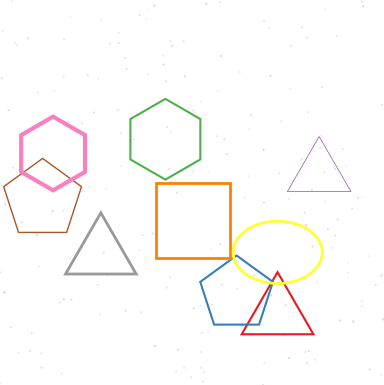[{"shape": "triangle", "thickness": 1.5, "radius": 0.54, "center": [0.721, 0.186]}, {"shape": "pentagon", "thickness": 1.5, "radius": 0.5, "center": [0.615, 0.237]}, {"shape": "hexagon", "thickness": 1.5, "radius": 0.52, "center": [0.43, 0.638]}, {"shape": "triangle", "thickness": 0.5, "radius": 0.48, "center": [0.829, 0.55]}, {"shape": "square", "thickness": 2, "radius": 0.48, "center": [0.502, 0.428]}, {"shape": "oval", "thickness": 2, "radius": 0.58, "center": [0.721, 0.345]}, {"shape": "pentagon", "thickness": 1, "radius": 0.53, "center": [0.111, 0.482]}, {"shape": "hexagon", "thickness": 3, "radius": 0.48, "center": [0.138, 0.601]}, {"shape": "triangle", "thickness": 2, "radius": 0.53, "center": [0.262, 0.341]}]